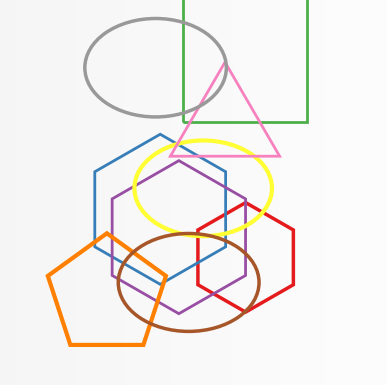[{"shape": "hexagon", "thickness": 2.5, "radius": 0.71, "center": [0.634, 0.332]}, {"shape": "hexagon", "thickness": 2, "radius": 0.97, "center": [0.413, 0.456]}, {"shape": "square", "thickness": 2, "radius": 0.8, "center": [0.632, 0.843]}, {"shape": "hexagon", "thickness": 2, "radius": 0.99, "center": [0.462, 0.384]}, {"shape": "pentagon", "thickness": 3, "radius": 0.8, "center": [0.276, 0.234]}, {"shape": "oval", "thickness": 3, "radius": 0.89, "center": [0.524, 0.511]}, {"shape": "oval", "thickness": 2.5, "radius": 0.91, "center": [0.487, 0.266]}, {"shape": "triangle", "thickness": 2, "radius": 0.81, "center": [0.581, 0.676]}, {"shape": "oval", "thickness": 2.5, "radius": 0.91, "center": [0.402, 0.824]}]